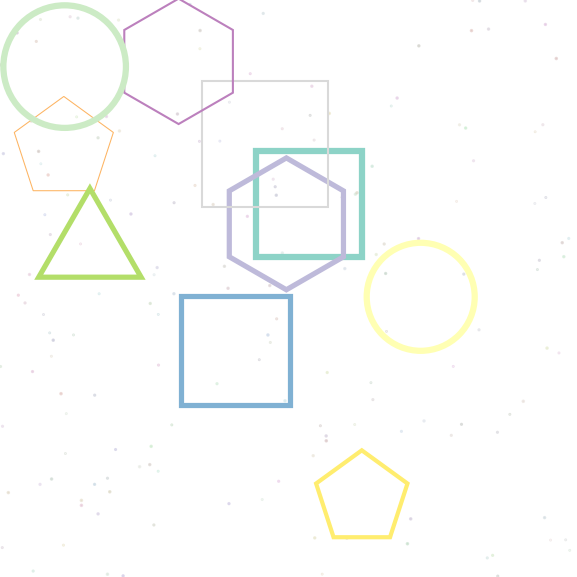[{"shape": "square", "thickness": 3, "radius": 0.46, "center": [0.535, 0.646]}, {"shape": "circle", "thickness": 3, "radius": 0.47, "center": [0.728, 0.485]}, {"shape": "hexagon", "thickness": 2.5, "radius": 0.57, "center": [0.496, 0.612]}, {"shape": "square", "thickness": 2.5, "radius": 0.47, "center": [0.408, 0.392]}, {"shape": "pentagon", "thickness": 0.5, "radius": 0.45, "center": [0.111, 0.742]}, {"shape": "triangle", "thickness": 2.5, "radius": 0.51, "center": [0.156, 0.57]}, {"shape": "square", "thickness": 1, "radius": 0.55, "center": [0.459, 0.75]}, {"shape": "hexagon", "thickness": 1, "radius": 0.54, "center": [0.309, 0.893]}, {"shape": "circle", "thickness": 3, "radius": 0.53, "center": [0.112, 0.884]}, {"shape": "pentagon", "thickness": 2, "radius": 0.42, "center": [0.626, 0.136]}]